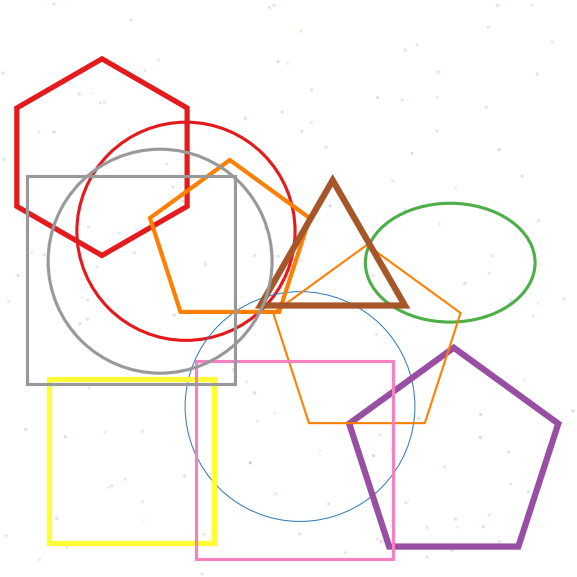[{"shape": "circle", "thickness": 1.5, "radius": 0.94, "center": [0.322, 0.599]}, {"shape": "hexagon", "thickness": 2.5, "radius": 0.85, "center": [0.177, 0.727]}, {"shape": "circle", "thickness": 0.5, "radius": 0.99, "center": [0.519, 0.295]}, {"shape": "oval", "thickness": 1.5, "radius": 0.73, "center": [0.78, 0.544]}, {"shape": "pentagon", "thickness": 3, "radius": 0.95, "center": [0.786, 0.207]}, {"shape": "pentagon", "thickness": 1, "radius": 0.85, "center": [0.635, 0.404]}, {"shape": "pentagon", "thickness": 2, "radius": 0.73, "center": [0.398, 0.577]}, {"shape": "square", "thickness": 2.5, "radius": 0.71, "center": [0.228, 0.201]}, {"shape": "triangle", "thickness": 3, "radius": 0.72, "center": [0.576, 0.542]}, {"shape": "square", "thickness": 1.5, "radius": 0.86, "center": [0.51, 0.202]}, {"shape": "square", "thickness": 1.5, "radius": 0.9, "center": [0.227, 0.514]}, {"shape": "circle", "thickness": 1.5, "radius": 0.97, "center": [0.277, 0.547]}]